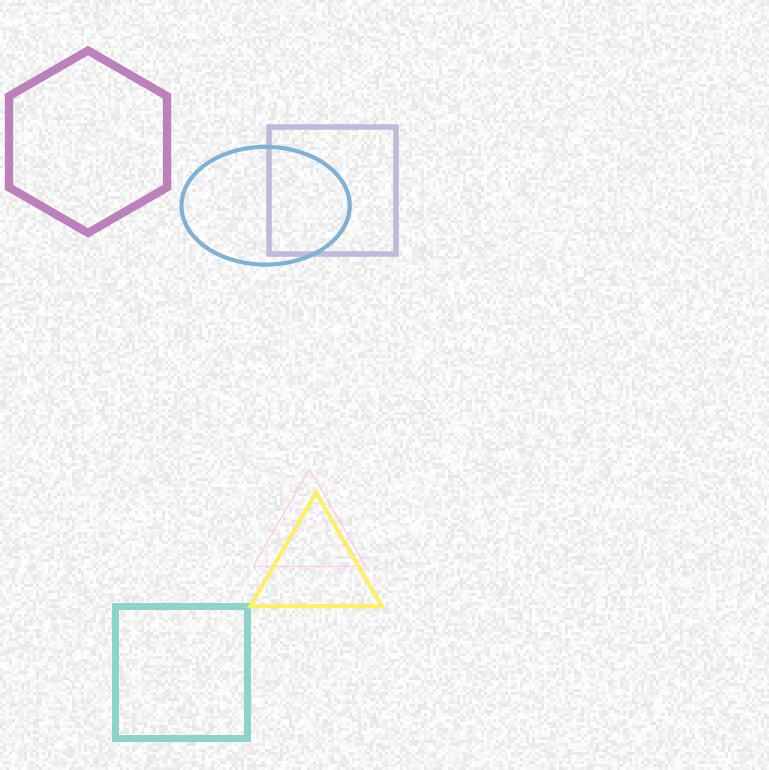[{"shape": "square", "thickness": 2.5, "radius": 0.43, "center": [0.235, 0.128]}, {"shape": "square", "thickness": 2, "radius": 0.41, "center": [0.431, 0.752]}, {"shape": "oval", "thickness": 1.5, "radius": 0.55, "center": [0.345, 0.733]}, {"shape": "triangle", "thickness": 0.5, "radius": 0.42, "center": [0.402, 0.307]}, {"shape": "hexagon", "thickness": 3, "radius": 0.59, "center": [0.114, 0.816]}, {"shape": "triangle", "thickness": 1.5, "radius": 0.49, "center": [0.41, 0.262]}]